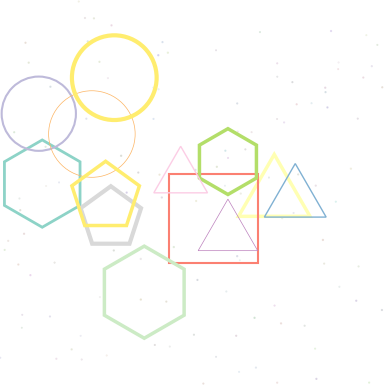[{"shape": "hexagon", "thickness": 2, "radius": 0.57, "center": [0.11, 0.523]}, {"shape": "triangle", "thickness": 2.5, "radius": 0.54, "center": [0.712, 0.492]}, {"shape": "circle", "thickness": 1.5, "radius": 0.48, "center": [0.101, 0.705]}, {"shape": "square", "thickness": 1.5, "radius": 0.58, "center": [0.556, 0.432]}, {"shape": "triangle", "thickness": 1, "radius": 0.46, "center": [0.767, 0.482]}, {"shape": "circle", "thickness": 0.5, "radius": 0.56, "center": [0.239, 0.652]}, {"shape": "hexagon", "thickness": 2.5, "radius": 0.43, "center": [0.592, 0.58]}, {"shape": "triangle", "thickness": 1, "radius": 0.4, "center": [0.469, 0.539]}, {"shape": "pentagon", "thickness": 3, "radius": 0.41, "center": [0.288, 0.434]}, {"shape": "triangle", "thickness": 0.5, "radius": 0.45, "center": [0.592, 0.394]}, {"shape": "hexagon", "thickness": 2.5, "radius": 0.6, "center": [0.375, 0.241]}, {"shape": "circle", "thickness": 3, "radius": 0.55, "center": [0.297, 0.798]}, {"shape": "pentagon", "thickness": 2.5, "radius": 0.46, "center": [0.274, 0.489]}]